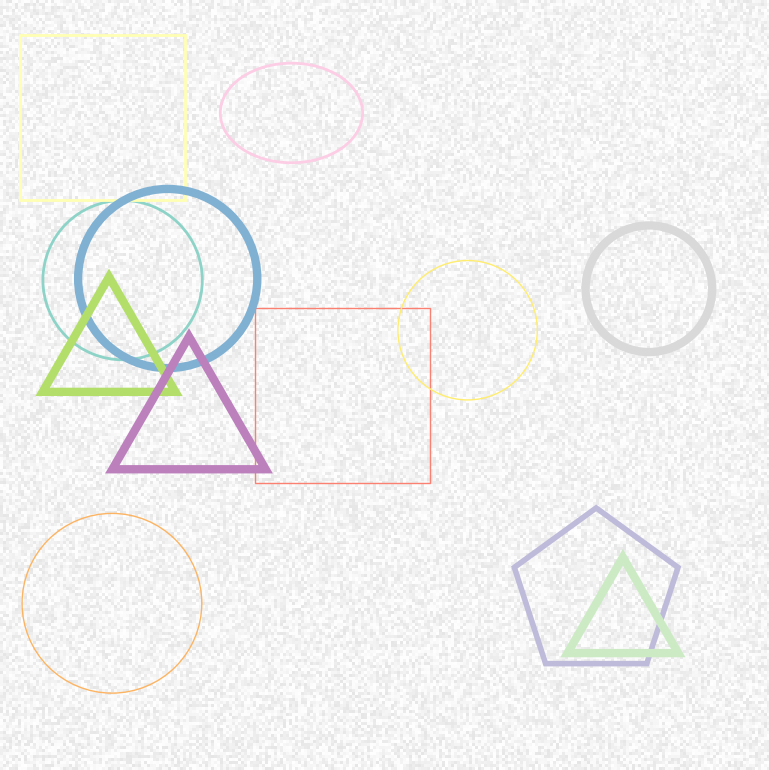[{"shape": "circle", "thickness": 1, "radius": 0.52, "center": [0.159, 0.636]}, {"shape": "square", "thickness": 1, "radius": 0.54, "center": [0.133, 0.847]}, {"shape": "pentagon", "thickness": 2, "radius": 0.56, "center": [0.774, 0.229]}, {"shape": "square", "thickness": 0.5, "radius": 0.57, "center": [0.444, 0.486]}, {"shape": "circle", "thickness": 3, "radius": 0.58, "center": [0.218, 0.638]}, {"shape": "circle", "thickness": 0.5, "radius": 0.58, "center": [0.145, 0.217]}, {"shape": "triangle", "thickness": 3, "radius": 0.5, "center": [0.142, 0.541]}, {"shape": "oval", "thickness": 1, "radius": 0.46, "center": [0.378, 0.853]}, {"shape": "circle", "thickness": 3, "radius": 0.41, "center": [0.843, 0.625]}, {"shape": "triangle", "thickness": 3, "radius": 0.57, "center": [0.245, 0.448]}, {"shape": "triangle", "thickness": 3, "radius": 0.41, "center": [0.809, 0.193]}, {"shape": "circle", "thickness": 0.5, "radius": 0.45, "center": [0.607, 0.571]}]